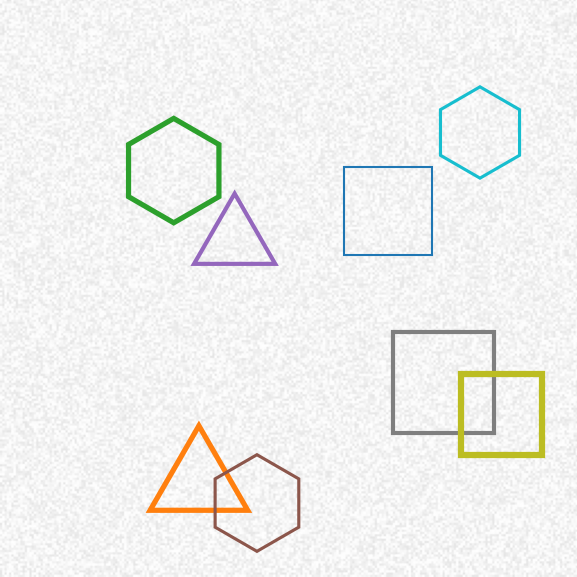[{"shape": "square", "thickness": 1, "radius": 0.38, "center": [0.672, 0.633]}, {"shape": "triangle", "thickness": 2.5, "radius": 0.49, "center": [0.344, 0.164]}, {"shape": "hexagon", "thickness": 2.5, "radius": 0.45, "center": [0.301, 0.704]}, {"shape": "triangle", "thickness": 2, "radius": 0.41, "center": [0.406, 0.583]}, {"shape": "hexagon", "thickness": 1.5, "radius": 0.42, "center": [0.445, 0.128]}, {"shape": "square", "thickness": 2, "radius": 0.44, "center": [0.767, 0.337]}, {"shape": "square", "thickness": 3, "radius": 0.35, "center": [0.868, 0.281]}, {"shape": "hexagon", "thickness": 1.5, "radius": 0.4, "center": [0.831, 0.77]}]